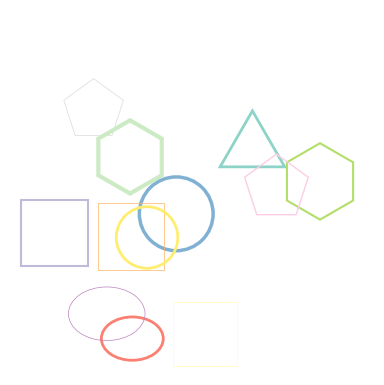[{"shape": "triangle", "thickness": 2, "radius": 0.48, "center": [0.656, 0.615]}, {"shape": "square", "thickness": 0.5, "radius": 0.41, "center": [0.533, 0.133]}, {"shape": "square", "thickness": 1.5, "radius": 0.43, "center": [0.142, 0.396]}, {"shape": "oval", "thickness": 2, "radius": 0.4, "center": [0.344, 0.12]}, {"shape": "circle", "thickness": 2.5, "radius": 0.48, "center": [0.458, 0.445]}, {"shape": "square", "thickness": 0.5, "radius": 0.43, "center": [0.341, 0.386]}, {"shape": "hexagon", "thickness": 1.5, "radius": 0.5, "center": [0.831, 0.529]}, {"shape": "pentagon", "thickness": 1, "radius": 0.43, "center": [0.718, 0.513]}, {"shape": "pentagon", "thickness": 0.5, "radius": 0.41, "center": [0.243, 0.714]}, {"shape": "oval", "thickness": 0.5, "radius": 0.5, "center": [0.277, 0.185]}, {"shape": "hexagon", "thickness": 3, "radius": 0.48, "center": [0.338, 0.592]}, {"shape": "circle", "thickness": 2, "radius": 0.4, "center": [0.382, 0.383]}]